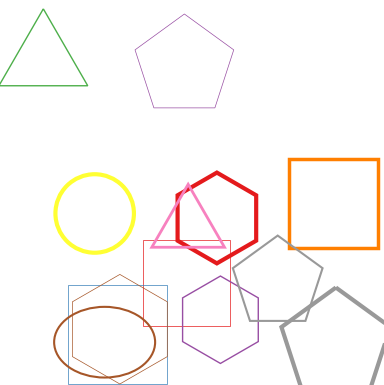[{"shape": "square", "thickness": 0.5, "radius": 0.56, "center": [0.484, 0.265]}, {"shape": "hexagon", "thickness": 3, "radius": 0.59, "center": [0.563, 0.434]}, {"shape": "square", "thickness": 0.5, "radius": 0.65, "center": [0.305, 0.132]}, {"shape": "triangle", "thickness": 1, "radius": 0.67, "center": [0.113, 0.844]}, {"shape": "pentagon", "thickness": 0.5, "radius": 0.67, "center": [0.479, 0.829]}, {"shape": "hexagon", "thickness": 1, "radius": 0.57, "center": [0.573, 0.17]}, {"shape": "square", "thickness": 2.5, "radius": 0.58, "center": [0.867, 0.472]}, {"shape": "circle", "thickness": 3, "radius": 0.51, "center": [0.246, 0.446]}, {"shape": "hexagon", "thickness": 0.5, "radius": 0.71, "center": [0.311, 0.145]}, {"shape": "oval", "thickness": 1.5, "radius": 0.66, "center": [0.272, 0.111]}, {"shape": "triangle", "thickness": 2, "radius": 0.54, "center": [0.489, 0.412]}, {"shape": "pentagon", "thickness": 3, "radius": 0.74, "center": [0.872, 0.105]}, {"shape": "pentagon", "thickness": 1.5, "radius": 0.61, "center": [0.721, 0.266]}]